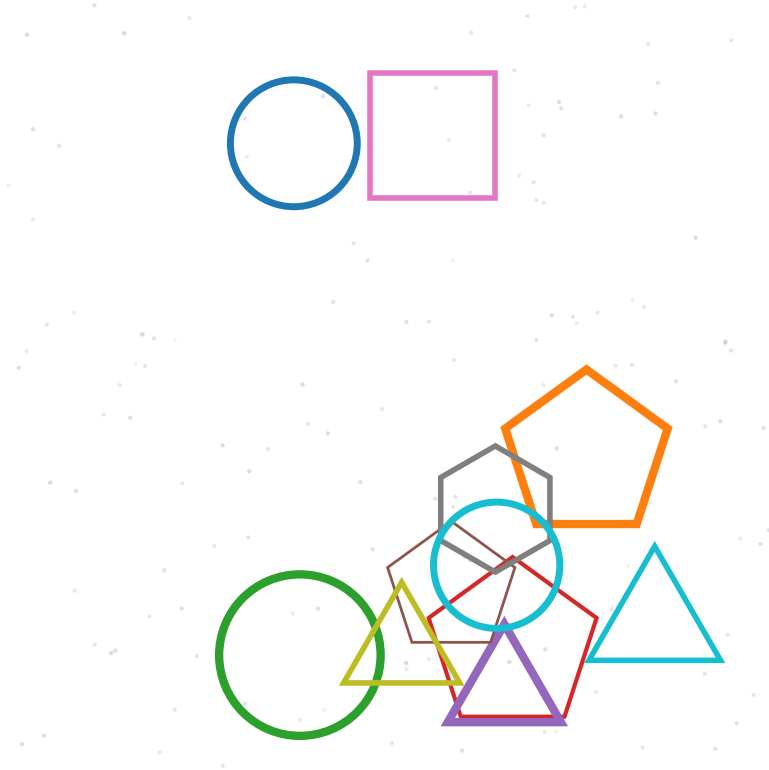[{"shape": "circle", "thickness": 2.5, "radius": 0.41, "center": [0.382, 0.814]}, {"shape": "pentagon", "thickness": 3, "radius": 0.55, "center": [0.762, 0.409]}, {"shape": "circle", "thickness": 3, "radius": 0.52, "center": [0.389, 0.149]}, {"shape": "pentagon", "thickness": 1.5, "radius": 0.57, "center": [0.666, 0.162]}, {"shape": "triangle", "thickness": 3, "radius": 0.42, "center": [0.655, 0.105]}, {"shape": "pentagon", "thickness": 1, "radius": 0.43, "center": [0.586, 0.236]}, {"shape": "square", "thickness": 2, "radius": 0.41, "center": [0.562, 0.824]}, {"shape": "hexagon", "thickness": 2, "radius": 0.41, "center": [0.643, 0.339]}, {"shape": "triangle", "thickness": 2, "radius": 0.44, "center": [0.522, 0.157]}, {"shape": "triangle", "thickness": 2, "radius": 0.49, "center": [0.85, 0.192]}, {"shape": "circle", "thickness": 2.5, "radius": 0.41, "center": [0.645, 0.266]}]